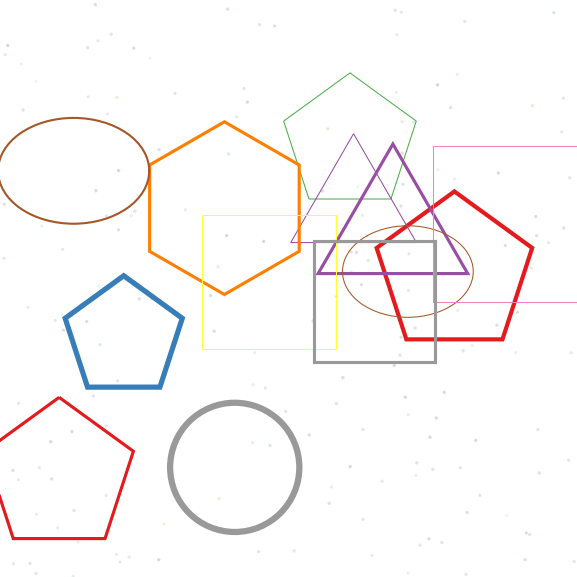[{"shape": "pentagon", "thickness": 1.5, "radius": 0.68, "center": [0.102, 0.176]}, {"shape": "pentagon", "thickness": 2, "radius": 0.71, "center": [0.787, 0.526]}, {"shape": "pentagon", "thickness": 2.5, "radius": 0.53, "center": [0.214, 0.415]}, {"shape": "pentagon", "thickness": 0.5, "radius": 0.6, "center": [0.606, 0.752]}, {"shape": "triangle", "thickness": 1.5, "radius": 0.75, "center": [0.68, 0.6]}, {"shape": "triangle", "thickness": 0.5, "radius": 0.63, "center": [0.612, 0.642]}, {"shape": "hexagon", "thickness": 1.5, "radius": 0.75, "center": [0.389, 0.639]}, {"shape": "square", "thickness": 0.5, "radius": 0.58, "center": [0.466, 0.512]}, {"shape": "oval", "thickness": 0.5, "radius": 0.57, "center": [0.706, 0.529]}, {"shape": "oval", "thickness": 1, "radius": 0.65, "center": [0.128, 0.703]}, {"shape": "square", "thickness": 0.5, "radius": 0.68, "center": [0.884, 0.612]}, {"shape": "circle", "thickness": 3, "radius": 0.56, "center": [0.406, 0.19]}, {"shape": "square", "thickness": 1.5, "radius": 0.52, "center": [0.648, 0.477]}]